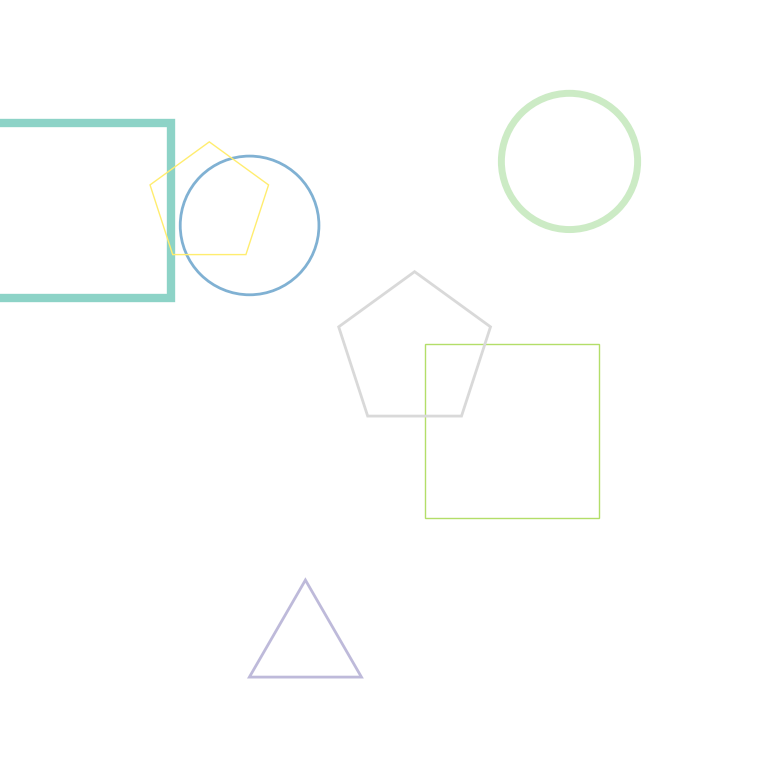[{"shape": "square", "thickness": 3, "radius": 0.57, "center": [0.108, 0.727]}, {"shape": "triangle", "thickness": 1, "radius": 0.42, "center": [0.397, 0.163]}, {"shape": "circle", "thickness": 1, "radius": 0.45, "center": [0.324, 0.707]}, {"shape": "square", "thickness": 0.5, "radius": 0.57, "center": [0.665, 0.441]}, {"shape": "pentagon", "thickness": 1, "radius": 0.52, "center": [0.538, 0.543]}, {"shape": "circle", "thickness": 2.5, "radius": 0.44, "center": [0.74, 0.79]}, {"shape": "pentagon", "thickness": 0.5, "radius": 0.4, "center": [0.272, 0.735]}]